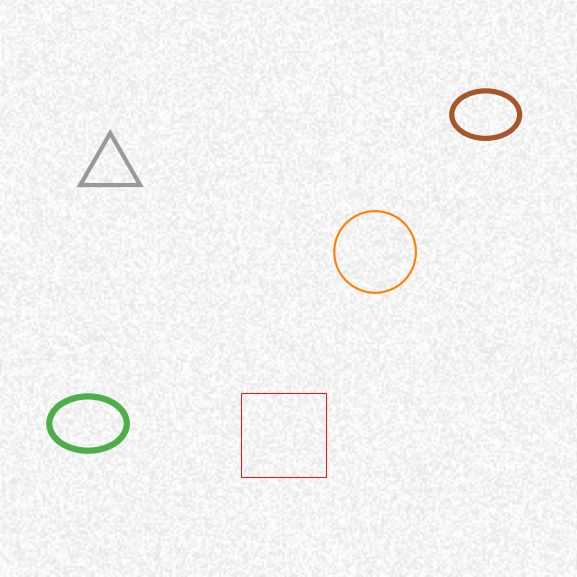[{"shape": "square", "thickness": 0.5, "radius": 0.37, "center": [0.491, 0.246]}, {"shape": "oval", "thickness": 3, "radius": 0.34, "center": [0.152, 0.266]}, {"shape": "circle", "thickness": 1, "radius": 0.35, "center": [0.65, 0.563]}, {"shape": "oval", "thickness": 2.5, "radius": 0.29, "center": [0.841, 0.801]}, {"shape": "triangle", "thickness": 2, "radius": 0.3, "center": [0.191, 0.709]}]